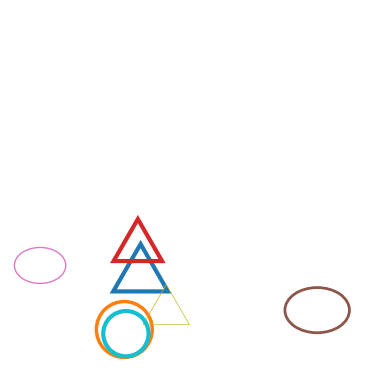[{"shape": "triangle", "thickness": 3, "radius": 0.41, "center": [0.365, 0.284]}, {"shape": "circle", "thickness": 2.5, "radius": 0.36, "center": [0.323, 0.144]}, {"shape": "triangle", "thickness": 3, "radius": 0.36, "center": [0.358, 0.358]}, {"shape": "oval", "thickness": 2, "radius": 0.42, "center": [0.824, 0.194]}, {"shape": "oval", "thickness": 1, "radius": 0.33, "center": [0.104, 0.311]}, {"shape": "triangle", "thickness": 0.5, "radius": 0.35, "center": [0.432, 0.191]}, {"shape": "circle", "thickness": 3, "radius": 0.29, "center": [0.327, 0.133]}]